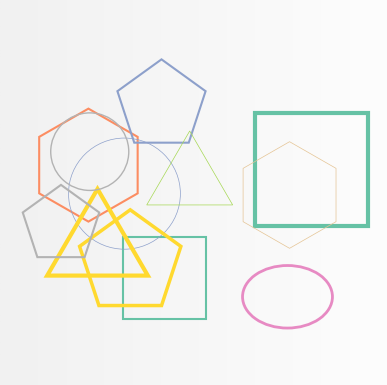[{"shape": "square", "thickness": 1.5, "radius": 0.53, "center": [0.423, 0.278]}, {"shape": "square", "thickness": 3, "radius": 0.73, "center": [0.805, 0.56]}, {"shape": "hexagon", "thickness": 1.5, "radius": 0.73, "center": [0.228, 0.571]}, {"shape": "circle", "thickness": 0.5, "radius": 0.72, "center": [0.321, 0.497]}, {"shape": "pentagon", "thickness": 1.5, "radius": 0.6, "center": [0.417, 0.726]}, {"shape": "oval", "thickness": 2, "radius": 0.58, "center": [0.742, 0.229]}, {"shape": "triangle", "thickness": 0.5, "radius": 0.64, "center": [0.49, 0.532]}, {"shape": "pentagon", "thickness": 2.5, "radius": 0.69, "center": [0.336, 0.318]}, {"shape": "triangle", "thickness": 3, "radius": 0.75, "center": [0.252, 0.359]}, {"shape": "hexagon", "thickness": 0.5, "radius": 0.69, "center": [0.747, 0.493]}, {"shape": "pentagon", "thickness": 1.5, "radius": 0.52, "center": [0.157, 0.416]}, {"shape": "circle", "thickness": 1, "radius": 0.5, "center": [0.232, 0.606]}]